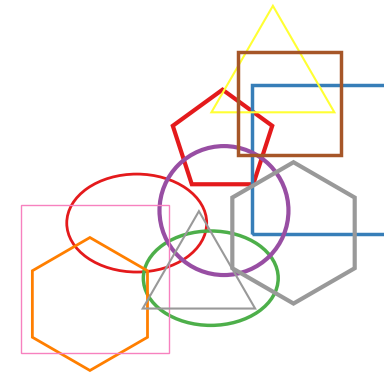[{"shape": "oval", "thickness": 2, "radius": 0.91, "center": [0.355, 0.421]}, {"shape": "pentagon", "thickness": 3, "radius": 0.68, "center": [0.578, 0.631]}, {"shape": "square", "thickness": 2.5, "radius": 0.97, "center": [0.849, 0.586]}, {"shape": "oval", "thickness": 2.5, "radius": 0.88, "center": [0.547, 0.277]}, {"shape": "circle", "thickness": 3, "radius": 0.84, "center": [0.582, 0.453]}, {"shape": "hexagon", "thickness": 2, "radius": 0.86, "center": [0.234, 0.21]}, {"shape": "triangle", "thickness": 1.5, "radius": 0.92, "center": [0.709, 0.8]}, {"shape": "square", "thickness": 2.5, "radius": 0.67, "center": [0.753, 0.732]}, {"shape": "square", "thickness": 1, "radius": 0.96, "center": [0.247, 0.276]}, {"shape": "hexagon", "thickness": 3, "radius": 0.92, "center": [0.762, 0.395]}, {"shape": "triangle", "thickness": 1.5, "radius": 0.84, "center": [0.517, 0.283]}]